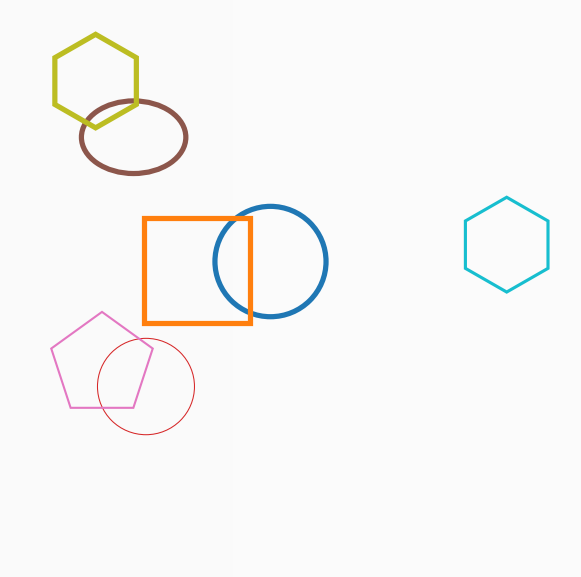[{"shape": "circle", "thickness": 2.5, "radius": 0.48, "center": [0.465, 0.546]}, {"shape": "square", "thickness": 2.5, "radius": 0.45, "center": [0.339, 0.531]}, {"shape": "circle", "thickness": 0.5, "radius": 0.42, "center": [0.251, 0.33]}, {"shape": "oval", "thickness": 2.5, "radius": 0.45, "center": [0.23, 0.762]}, {"shape": "pentagon", "thickness": 1, "radius": 0.46, "center": [0.175, 0.367]}, {"shape": "hexagon", "thickness": 2.5, "radius": 0.4, "center": [0.164, 0.859]}, {"shape": "hexagon", "thickness": 1.5, "radius": 0.41, "center": [0.872, 0.575]}]